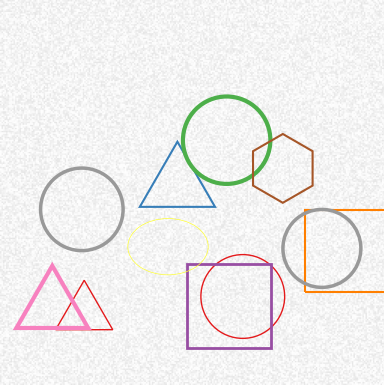[{"shape": "circle", "thickness": 1, "radius": 0.54, "center": [0.631, 0.23]}, {"shape": "triangle", "thickness": 1, "radius": 0.43, "center": [0.219, 0.186]}, {"shape": "triangle", "thickness": 1.5, "radius": 0.56, "center": [0.461, 0.519]}, {"shape": "circle", "thickness": 3, "radius": 0.57, "center": [0.589, 0.636]}, {"shape": "square", "thickness": 2, "radius": 0.55, "center": [0.594, 0.206]}, {"shape": "square", "thickness": 1.5, "radius": 0.53, "center": [0.898, 0.348]}, {"shape": "oval", "thickness": 0.5, "radius": 0.52, "center": [0.436, 0.359]}, {"shape": "hexagon", "thickness": 1.5, "radius": 0.45, "center": [0.735, 0.563]}, {"shape": "triangle", "thickness": 3, "radius": 0.54, "center": [0.136, 0.202]}, {"shape": "circle", "thickness": 2.5, "radius": 0.54, "center": [0.213, 0.456]}, {"shape": "circle", "thickness": 2.5, "radius": 0.51, "center": [0.836, 0.355]}]